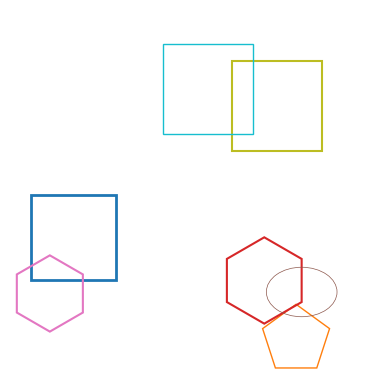[{"shape": "square", "thickness": 2, "radius": 0.55, "center": [0.191, 0.383]}, {"shape": "pentagon", "thickness": 1, "radius": 0.46, "center": [0.769, 0.118]}, {"shape": "hexagon", "thickness": 1.5, "radius": 0.56, "center": [0.686, 0.271]}, {"shape": "oval", "thickness": 0.5, "radius": 0.46, "center": [0.784, 0.242]}, {"shape": "hexagon", "thickness": 1.5, "radius": 0.5, "center": [0.129, 0.238]}, {"shape": "square", "thickness": 1.5, "radius": 0.58, "center": [0.719, 0.725]}, {"shape": "square", "thickness": 1, "radius": 0.58, "center": [0.54, 0.768]}]